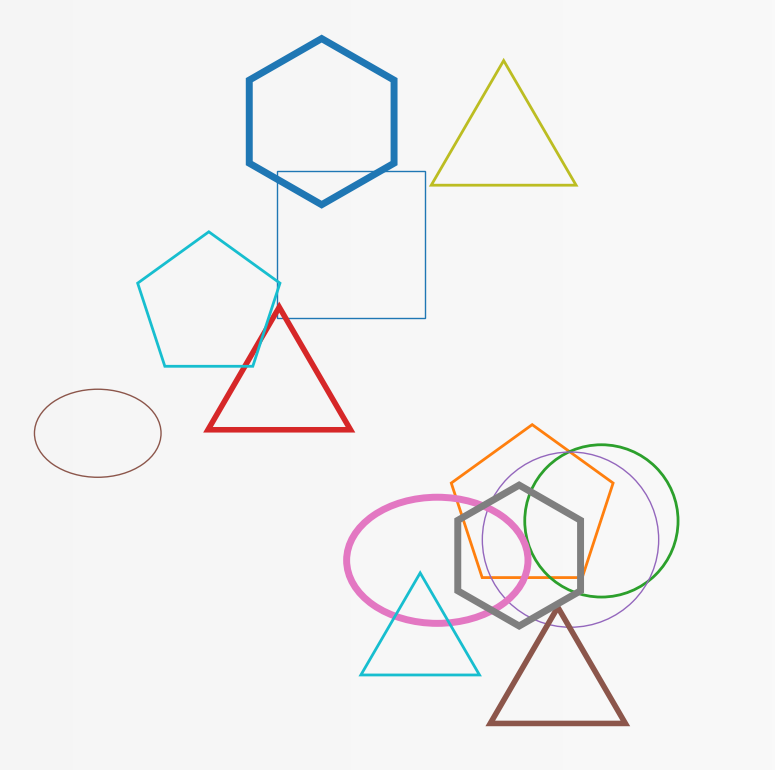[{"shape": "square", "thickness": 0.5, "radius": 0.48, "center": [0.453, 0.682]}, {"shape": "hexagon", "thickness": 2.5, "radius": 0.54, "center": [0.415, 0.842]}, {"shape": "pentagon", "thickness": 1, "radius": 0.55, "center": [0.687, 0.339]}, {"shape": "circle", "thickness": 1, "radius": 0.49, "center": [0.776, 0.324]}, {"shape": "triangle", "thickness": 2, "radius": 0.53, "center": [0.36, 0.495]}, {"shape": "circle", "thickness": 0.5, "radius": 0.57, "center": [0.736, 0.299]}, {"shape": "oval", "thickness": 0.5, "radius": 0.41, "center": [0.126, 0.437]}, {"shape": "triangle", "thickness": 2, "radius": 0.5, "center": [0.72, 0.111]}, {"shape": "oval", "thickness": 2.5, "radius": 0.59, "center": [0.564, 0.272]}, {"shape": "hexagon", "thickness": 2.5, "radius": 0.46, "center": [0.67, 0.279]}, {"shape": "triangle", "thickness": 1, "radius": 0.54, "center": [0.65, 0.813]}, {"shape": "pentagon", "thickness": 1, "radius": 0.48, "center": [0.269, 0.602]}, {"shape": "triangle", "thickness": 1, "radius": 0.44, "center": [0.542, 0.168]}]